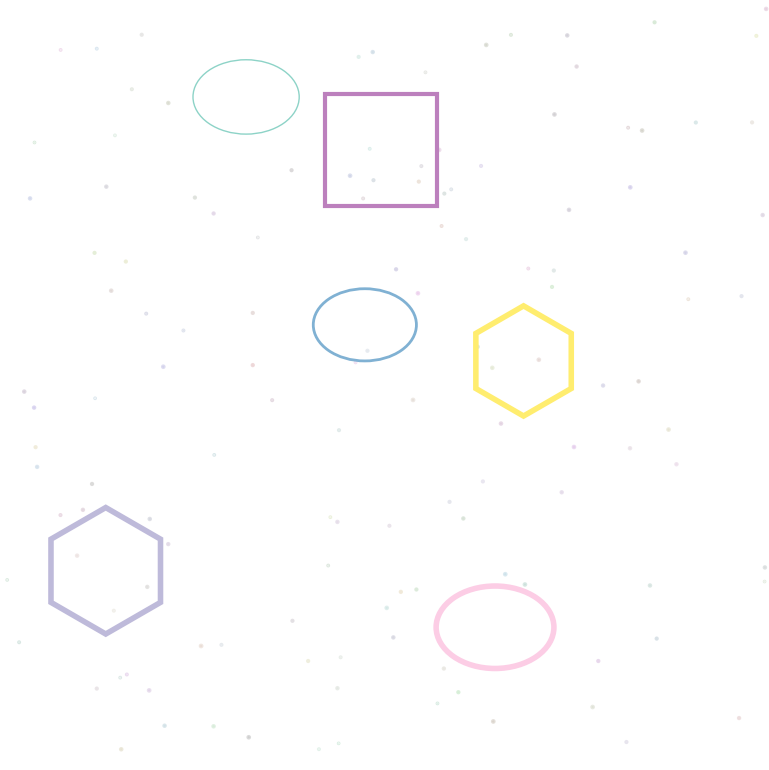[{"shape": "oval", "thickness": 0.5, "radius": 0.34, "center": [0.32, 0.874]}, {"shape": "hexagon", "thickness": 2, "radius": 0.41, "center": [0.137, 0.259]}, {"shape": "oval", "thickness": 1, "radius": 0.33, "center": [0.474, 0.578]}, {"shape": "oval", "thickness": 2, "radius": 0.38, "center": [0.643, 0.185]}, {"shape": "square", "thickness": 1.5, "radius": 0.37, "center": [0.495, 0.805]}, {"shape": "hexagon", "thickness": 2, "radius": 0.36, "center": [0.68, 0.531]}]